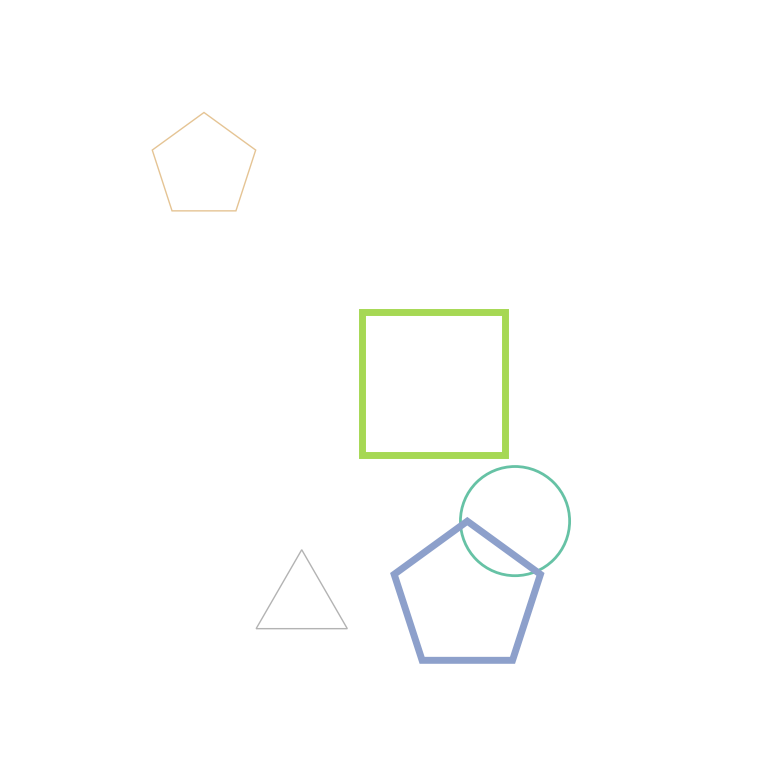[{"shape": "circle", "thickness": 1, "radius": 0.35, "center": [0.669, 0.323]}, {"shape": "pentagon", "thickness": 2.5, "radius": 0.5, "center": [0.607, 0.223]}, {"shape": "square", "thickness": 2.5, "radius": 0.46, "center": [0.563, 0.502]}, {"shape": "pentagon", "thickness": 0.5, "radius": 0.35, "center": [0.265, 0.783]}, {"shape": "triangle", "thickness": 0.5, "radius": 0.34, "center": [0.392, 0.218]}]